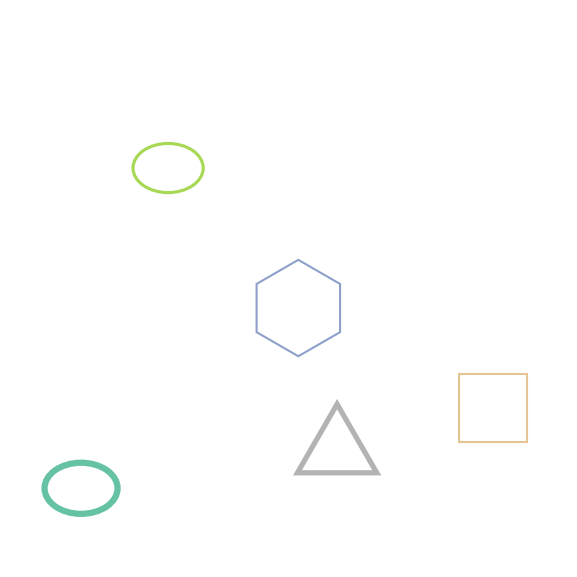[{"shape": "oval", "thickness": 3, "radius": 0.32, "center": [0.14, 0.154]}, {"shape": "hexagon", "thickness": 1, "radius": 0.42, "center": [0.517, 0.466]}, {"shape": "oval", "thickness": 1.5, "radius": 0.3, "center": [0.291, 0.708]}, {"shape": "square", "thickness": 1, "radius": 0.3, "center": [0.853, 0.293]}, {"shape": "triangle", "thickness": 2.5, "radius": 0.4, "center": [0.584, 0.22]}]